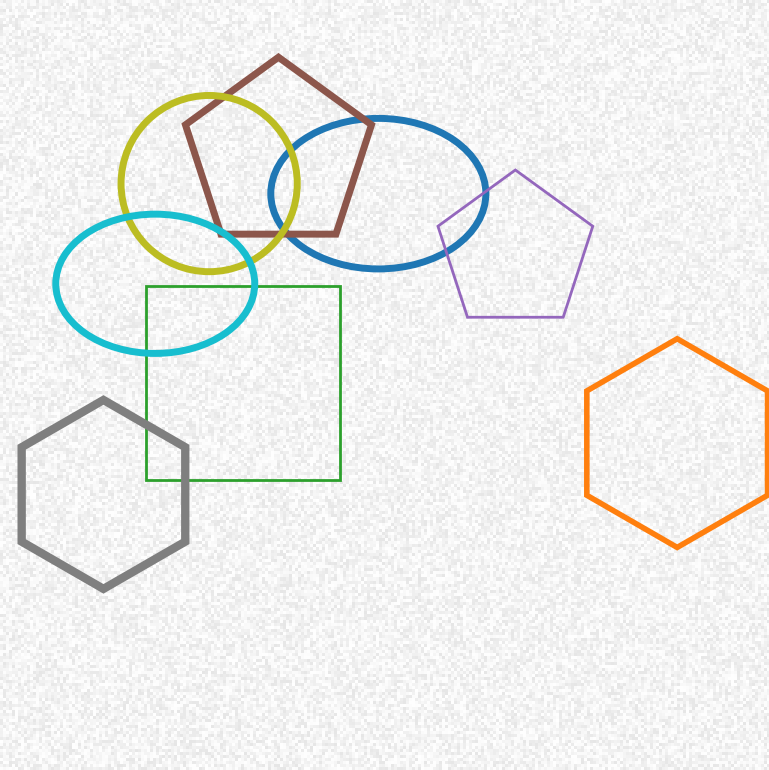[{"shape": "oval", "thickness": 2.5, "radius": 0.7, "center": [0.491, 0.748]}, {"shape": "hexagon", "thickness": 2, "radius": 0.68, "center": [0.879, 0.425]}, {"shape": "square", "thickness": 1, "radius": 0.63, "center": [0.316, 0.503]}, {"shape": "pentagon", "thickness": 1, "radius": 0.53, "center": [0.669, 0.674]}, {"shape": "pentagon", "thickness": 2.5, "radius": 0.64, "center": [0.362, 0.799]}, {"shape": "hexagon", "thickness": 3, "radius": 0.61, "center": [0.134, 0.358]}, {"shape": "circle", "thickness": 2.5, "radius": 0.57, "center": [0.272, 0.762]}, {"shape": "oval", "thickness": 2.5, "radius": 0.65, "center": [0.202, 0.631]}]